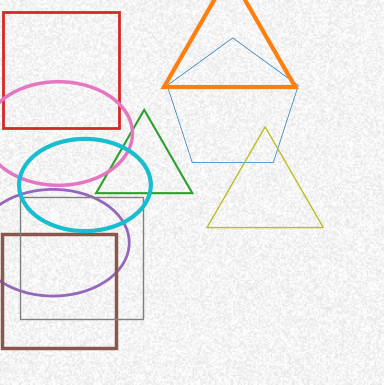[{"shape": "pentagon", "thickness": 0.5, "radius": 0.89, "center": [0.605, 0.723]}, {"shape": "triangle", "thickness": 3, "radius": 0.99, "center": [0.596, 0.872]}, {"shape": "triangle", "thickness": 1.5, "radius": 0.72, "center": [0.375, 0.57]}, {"shape": "square", "thickness": 2, "radius": 0.75, "center": [0.158, 0.818]}, {"shape": "oval", "thickness": 2, "radius": 0.99, "center": [0.138, 0.37]}, {"shape": "square", "thickness": 2.5, "radius": 0.74, "center": [0.154, 0.244]}, {"shape": "oval", "thickness": 2.5, "radius": 0.96, "center": [0.152, 0.653]}, {"shape": "square", "thickness": 1, "radius": 0.79, "center": [0.212, 0.33]}, {"shape": "triangle", "thickness": 1, "radius": 0.87, "center": [0.689, 0.496]}, {"shape": "oval", "thickness": 3, "radius": 0.86, "center": [0.221, 0.52]}]